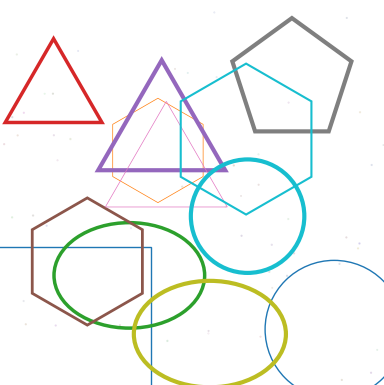[{"shape": "square", "thickness": 1, "radius": 0.99, "center": [0.194, 0.16]}, {"shape": "circle", "thickness": 1, "radius": 0.9, "center": [0.868, 0.144]}, {"shape": "hexagon", "thickness": 0.5, "radius": 0.68, "center": [0.41, 0.609]}, {"shape": "oval", "thickness": 2.5, "radius": 0.98, "center": [0.336, 0.285]}, {"shape": "triangle", "thickness": 2.5, "radius": 0.73, "center": [0.139, 0.754]}, {"shape": "triangle", "thickness": 3, "radius": 0.95, "center": [0.42, 0.653]}, {"shape": "hexagon", "thickness": 2, "radius": 0.83, "center": [0.227, 0.321]}, {"shape": "triangle", "thickness": 0.5, "radius": 0.91, "center": [0.432, 0.554]}, {"shape": "pentagon", "thickness": 3, "radius": 0.81, "center": [0.758, 0.79]}, {"shape": "oval", "thickness": 3, "radius": 0.99, "center": [0.545, 0.132]}, {"shape": "circle", "thickness": 3, "radius": 0.74, "center": [0.643, 0.439]}, {"shape": "hexagon", "thickness": 1.5, "radius": 0.98, "center": [0.639, 0.639]}]